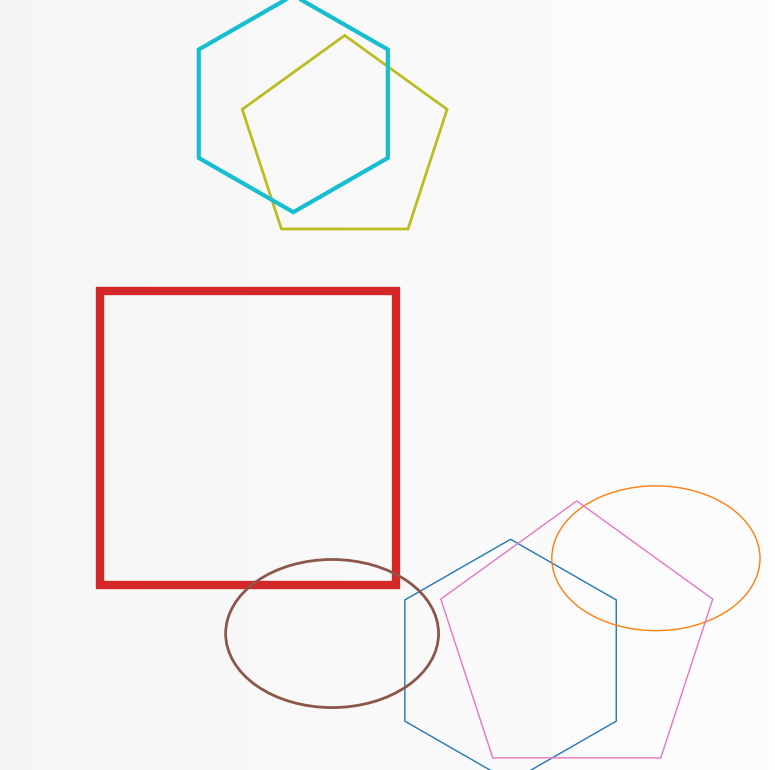[{"shape": "hexagon", "thickness": 0.5, "radius": 0.79, "center": [0.659, 0.142]}, {"shape": "oval", "thickness": 0.5, "radius": 0.67, "center": [0.846, 0.275]}, {"shape": "square", "thickness": 3, "radius": 0.96, "center": [0.32, 0.431]}, {"shape": "oval", "thickness": 1, "radius": 0.69, "center": [0.429, 0.177]}, {"shape": "pentagon", "thickness": 0.5, "radius": 0.92, "center": [0.744, 0.165]}, {"shape": "pentagon", "thickness": 1, "radius": 0.69, "center": [0.445, 0.815]}, {"shape": "hexagon", "thickness": 1.5, "radius": 0.7, "center": [0.378, 0.865]}]